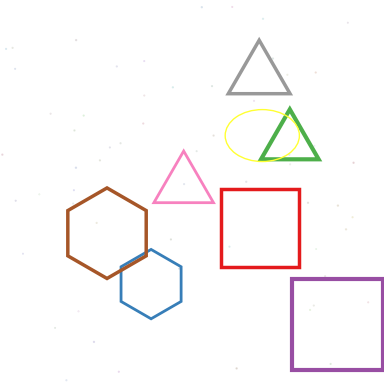[{"shape": "square", "thickness": 2.5, "radius": 0.51, "center": [0.674, 0.408]}, {"shape": "hexagon", "thickness": 2, "radius": 0.45, "center": [0.392, 0.262]}, {"shape": "triangle", "thickness": 3, "radius": 0.43, "center": [0.753, 0.629]}, {"shape": "square", "thickness": 3, "radius": 0.59, "center": [0.876, 0.157]}, {"shape": "oval", "thickness": 1, "radius": 0.48, "center": [0.681, 0.648]}, {"shape": "hexagon", "thickness": 2.5, "radius": 0.59, "center": [0.278, 0.394]}, {"shape": "triangle", "thickness": 2, "radius": 0.45, "center": [0.477, 0.518]}, {"shape": "triangle", "thickness": 2.5, "radius": 0.46, "center": [0.673, 0.803]}]